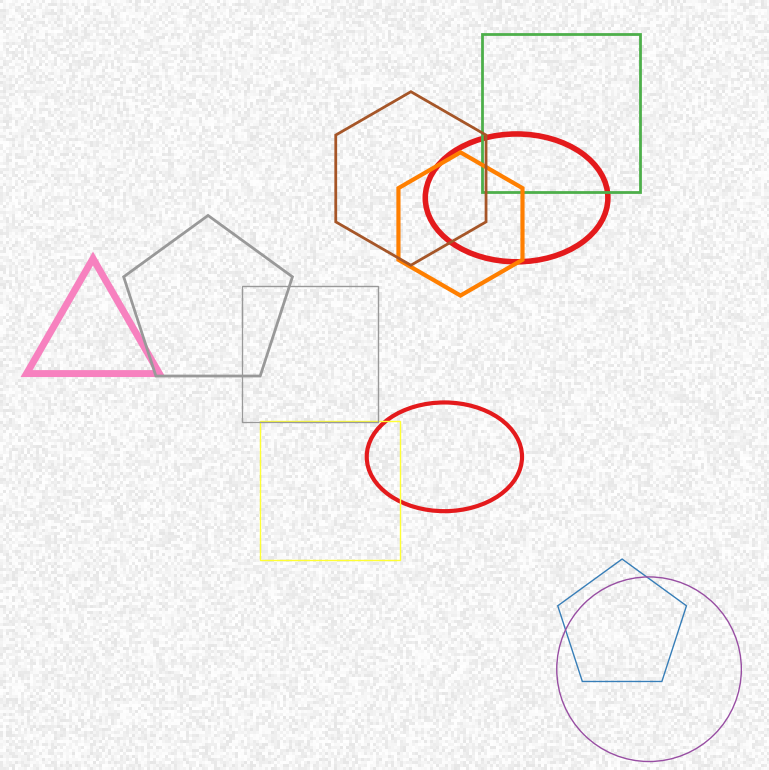[{"shape": "oval", "thickness": 2, "radius": 0.59, "center": [0.671, 0.743]}, {"shape": "oval", "thickness": 1.5, "radius": 0.5, "center": [0.577, 0.407]}, {"shape": "pentagon", "thickness": 0.5, "radius": 0.44, "center": [0.808, 0.186]}, {"shape": "square", "thickness": 1, "radius": 0.51, "center": [0.729, 0.853]}, {"shape": "circle", "thickness": 0.5, "radius": 0.6, "center": [0.843, 0.131]}, {"shape": "hexagon", "thickness": 1.5, "radius": 0.47, "center": [0.598, 0.709]}, {"shape": "square", "thickness": 0.5, "radius": 0.45, "center": [0.428, 0.363]}, {"shape": "hexagon", "thickness": 1, "radius": 0.56, "center": [0.534, 0.768]}, {"shape": "triangle", "thickness": 2.5, "radius": 0.5, "center": [0.121, 0.565]}, {"shape": "pentagon", "thickness": 1, "radius": 0.58, "center": [0.27, 0.605]}, {"shape": "square", "thickness": 0.5, "radius": 0.44, "center": [0.402, 0.541]}]